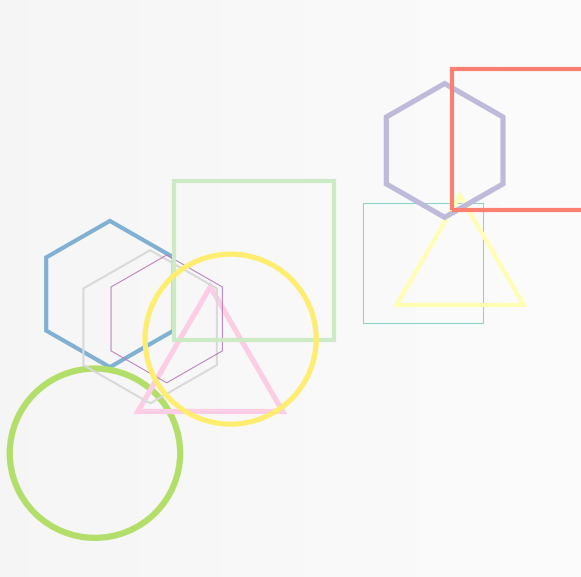[{"shape": "square", "thickness": 0.5, "radius": 0.52, "center": [0.727, 0.544]}, {"shape": "triangle", "thickness": 2, "radius": 0.63, "center": [0.792, 0.534]}, {"shape": "hexagon", "thickness": 2.5, "radius": 0.58, "center": [0.765, 0.739]}, {"shape": "square", "thickness": 2, "radius": 0.61, "center": [0.9, 0.757]}, {"shape": "hexagon", "thickness": 2, "radius": 0.63, "center": [0.189, 0.49]}, {"shape": "circle", "thickness": 3, "radius": 0.73, "center": [0.163, 0.214]}, {"shape": "triangle", "thickness": 2.5, "radius": 0.72, "center": [0.362, 0.359]}, {"shape": "hexagon", "thickness": 1, "radius": 0.66, "center": [0.258, 0.433]}, {"shape": "hexagon", "thickness": 0.5, "radius": 0.55, "center": [0.287, 0.447]}, {"shape": "square", "thickness": 2, "radius": 0.69, "center": [0.437, 0.548]}, {"shape": "circle", "thickness": 2.5, "radius": 0.74, "center": [0.397, 0.412]}]